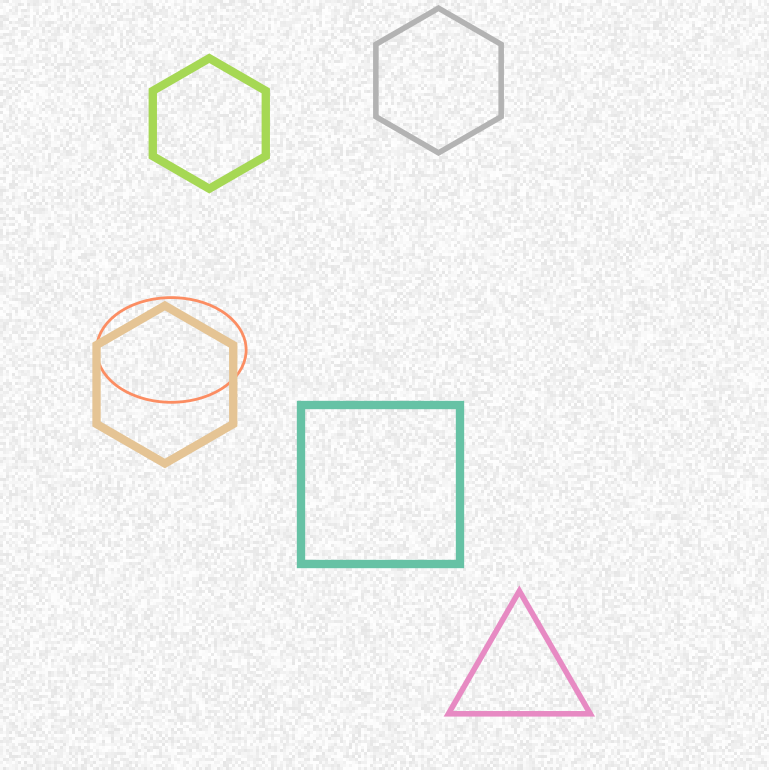[{"shape": "square", "thickness": 3, "radius": 0.52, "center": [0.494, 0.37]}, {"shape": "oval", "thickness": 1, "radius": 0.49, "center": [0.223, 0.546]}, {"shape": "triangle", "thickness": 2, "radius": 0.53, "center": [0.674, 0.126]}, {"shape": "hexagon", "thickness": 3, "radius": 0.42, "center": [0.272, 0.84]}, {"shape": "hexagon", "thickness": 3, "radius": 0.51, "center": [0.214, 0.501]}, {"shape": "hexagon", "thickness": 2, "radius": 0.47, "center": [0.57, 0.895]}]